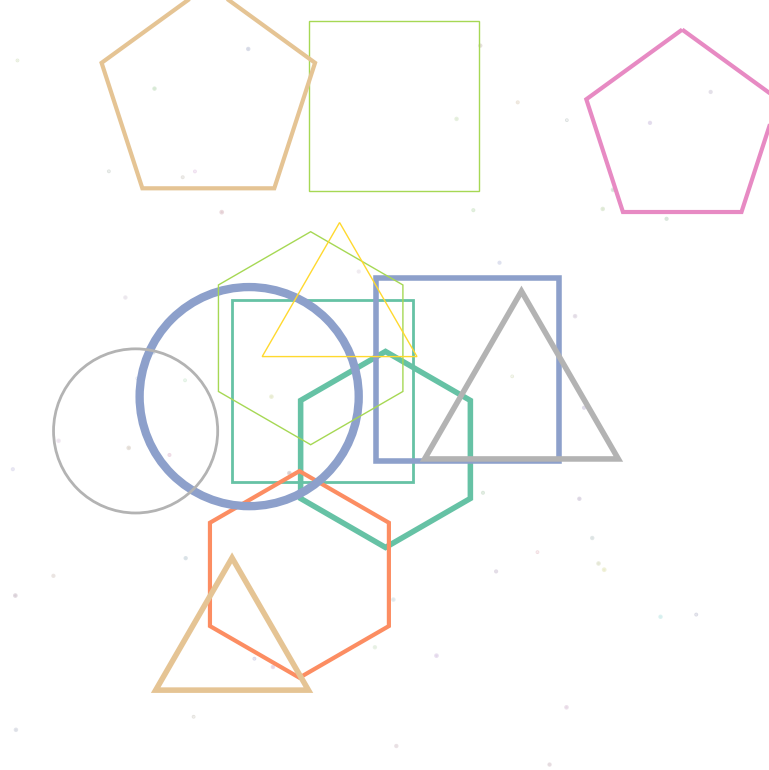[{"shape": "square", "thickness": 1, "radius": 0.59, "center": [0.419, 0.493]}, {"shape": "hexagon", "thickness": 2, "radius": 0.64, "center": [0.501, 0.416]}, {"shape": "hexagon", "thickness": 1.5, "radius": 0.67, "center": [0.389, 0.254]}, {"shape": "square", "thickness": 2, "radius": 0.59, "center": [0.607, 0.52]}, {"shape": "circle", "thickness": 3, "radius": 0.71, "center": [0.324, 0.485]}, {"shape": "pentagon", "thickness": 1.5, "radius": 0.65, "center": [0.886, 0.831]}, {"shape": "square", "thickness": 0.5, "radius": 0.55, "center": [0.511, 0.862]}, {"shape": "hexagon", "thickness": 0.5, "radius": 0.69, "center": [0.403, 0.561]}, {"shape": "triangle", "thickness": 0.5, "radius": 0.58, "center": [0.441, 0.595]}, {"shape": "triangle", "thickness": 2, "radius": 0.57, "center": [0.301, 0.161]}, {"shape": "pentagon", "thickness": 1.5, "radius": 0.73, "center": [0.271, 0.873]}, {"shape": "circle", "thickness": 1, "radius": 0.53, "center": [0.176, 0.44]}, {"shape": "triangle", "thickness": 2, "radius": 0.73, "center": [0.677, 0.477]}]